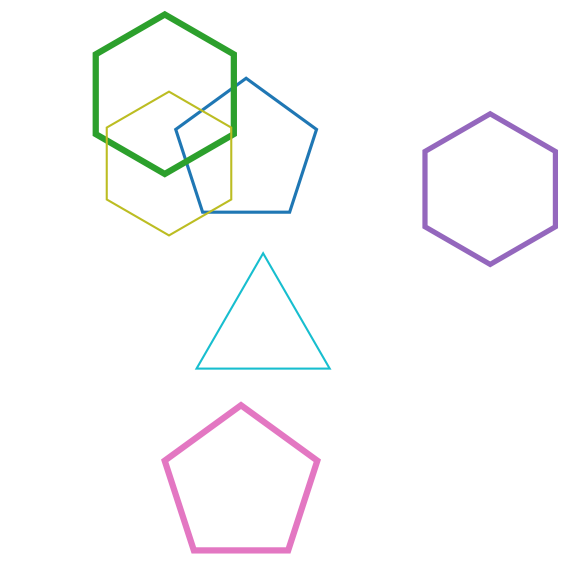[{"shape": "pentagon", "thickness": 1.5, "radius": 0.64, "center": [0.426, 0.735]}, {"shape": "hexagon", "thickness": 3, "radius": 0.69, "center": [0.285, 0.836]}, {"shape": "hexagon", "thickness": 2.5, "radius": 0.65, "center": [0.849, 0.672]}, {"shape": "pentagon", "thickness": 3, "radius": 0.69, "center": [0.417, 0.158]}, {"shape": "hexagon", "thickness": 1, "radius": 0.62, "center": [0.293, 0.716]}, {"shape": "triangle", "thickness": 1, "radius": 0.67, "center": [0.456, 0.427]}]